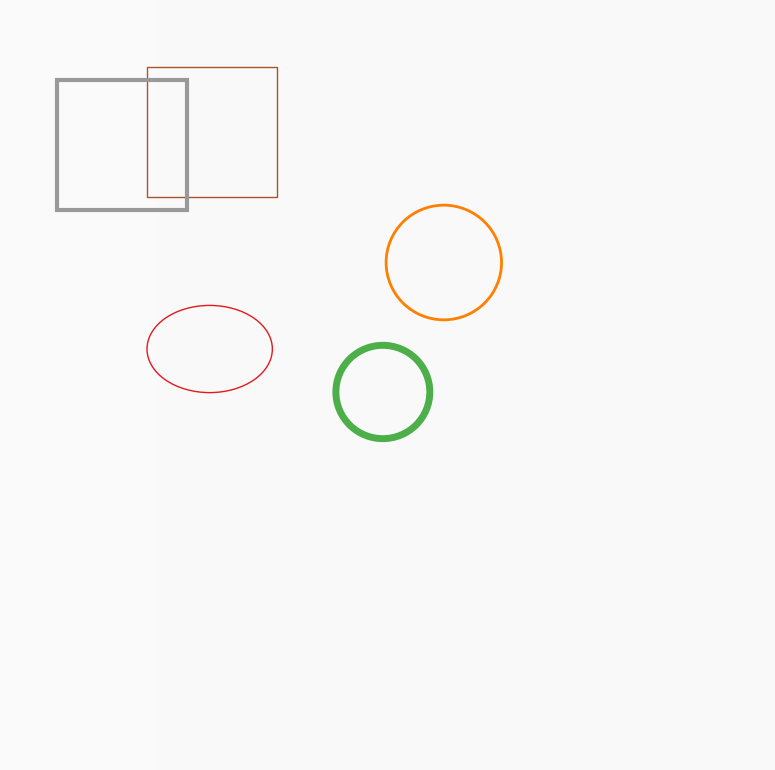[{"shape": "oval", "thickness": 0.5, "radius": 0.4, "center": [0.271, 0.547]}, {"shape": "circle", "thickness": 2.5, "radius": 0.3, "center": [0.494, 0.491]}, {"shape": "circle", "thickness": 1, "radius": 0.37, "center": [0.573, 0.659]}, {"shape": "square", "thickness": 0.5, "radius": 0.42, "center": [0.274, 0.829]}, {"shape": "square", "thickness": 1.5, "radius": 0.42, "center": [0.157, 0.812]}]